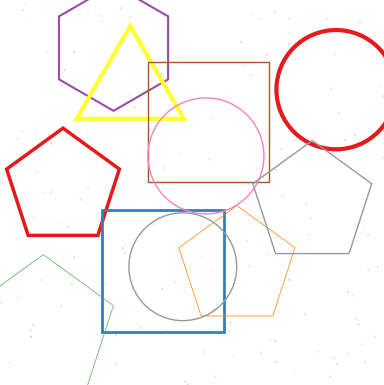[{"shape": "circle", "thickness": 3, "radius": 0.77, "center": [0.873, 0.767]}, {"shape": "pentagon", "thickness": 2.5, "radius": 0.77, "center": [0.164, 0.513]}, {"shape": "square", "thickness": 2, "radius": 0.79, "center": [0.423, 0.297]}, {"shape": "pentagon", "thickness": 0.5, "radius": 0.96, "center": [0.112, 0.147]}, {"shape": "hexagon", "thickness": 1.5, "radius": 0.82, "center": [0.295, 0.876]}, {"shape": "pentagon", "thickness": 0.5, "radius": 0.79, "center": [0.615, 0.308]}, {"shape": "triangle", "thickness": 3, "radius": 0.8, "center": [0.338, 0.772]}, {"shape": "square", "thickness": 1, "radius": 0.78, "center": [0.542, 0.682]}, {"shape": "circle", "thickness": 1, "radius": 0.75, "center": [0.535, 0.595]}, {"shape": "circle", "thickness": 1, "radius": 0.7, "center": [0.475, 0.307]}, {"shape": "pentagon", "thickness": 1, "radius": 0.81, "center": [0.811, 0.473]}]